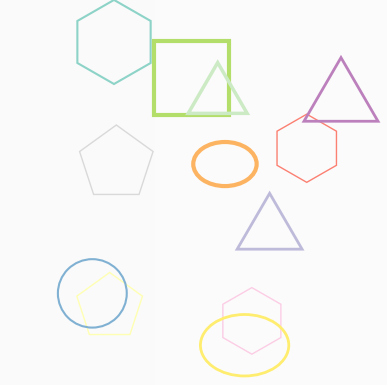[{"shape": "hexagon", "thickness": 1.5, "radius": 0.55, "center": [0.294, 0.891]}, {"shape": "pentagon", "thickness": 1, "radius": 0.45, "center": [0.283, 0.203]}, {"shape": "triangle", "thickness": 2, "radius": 0.48, "center": [0.696, 0.401]}, {"shape": "hexagon", "thickness": 1, "radius": 0.44, "center": [0.792, 0.615]}, {"shape": "circle", "thickness": 1.5, "radius": 0.44, "center": [0.238, 0.238]}, {"shape": "oval", "thickness": 3, "radius": 0.41, "center": [0.581, 0.574]}, {"shape": "square", "thickness": 3, "radius": 0.48, "center": [0.494, 0.797]}, {"shape": "hexagon", "thickness": 1, "radius": 0.43, "center": [0.65, 0.167]}, {"shape": "pentagon", "thickness": 1, "radius": 0.5, "center": [0.3, 0.576]}, {"shape": "triangle", "thickness": 2, "radius": 0.55, "center": [0.88, 0.74]}, {"shape": "triangle", "thickness": 2.5, "radius": 0.44, "center": [0.562, 0.749]}, {"shape": "oval", "thickness": 2, "radius": 0.57, "center": [0.631, 0.103]}]